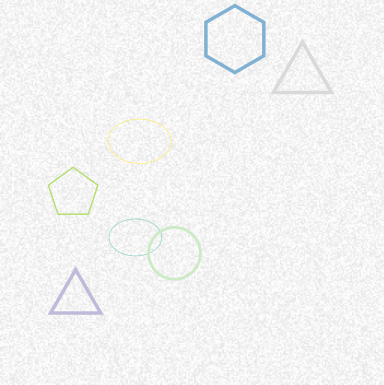[{"shape": "oval", "thickness": 0.5, "radius": 0.34, "center": [0.352, 0.383]}, {"shape": "triangle", "thickness": 2.5, "radius": 0.38, "center": [0.196, 0.224]}, {"shape": "hexagon", "thickness": 2.5, "radius": 0.43, "center": [0.61, 0.898]}, {"shape": "pentagon", "thickness": 1, "radius": 0.34, "center": [0.19, 0.498]}, {"shape": "triangle", "thickness": 2.5, "radius": 0.44, "center": [0.786, 0.803]}, {"shape": "circle", "thickness": 2, "radius": 0.34, "center": [0.453, 0.342]}, {"shape": "oval", "thickness": 0.5, "radius": 0.41, "center": [0.362, 0.633]}]